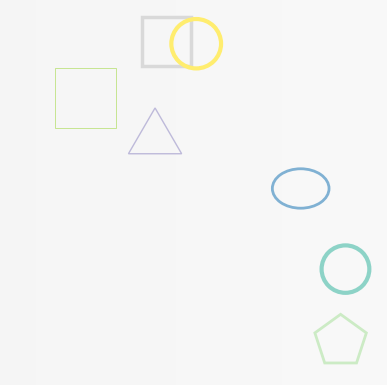[{"shape": "circle", "thickness": 3, "radius": 0.31, "center": [0.892, 0.301]}, {"shape": "triangle", "thickness": 1, "radius": 0.4, "center": [0.4, 0.64]}, {"shape": "oval", "thickness": 2, "radius": 0.37, "center": [0.776, 0.51]}, {"shape": "square", "thickness": 0.5, "radius": 0.39, "center": [0.22, 0.745]}, {"shape": "square", "thickness": 2.5, "radius": 0.32, "center": [0.429, 0.892]}, {"shape": "pentagon", "thickness": 2, "radius": 0.35, "center": [0.879, 0.114]}, {"shape": "circle", "thickness": 3, "radius": 0.32, "center": [0.506, 0.886]}]